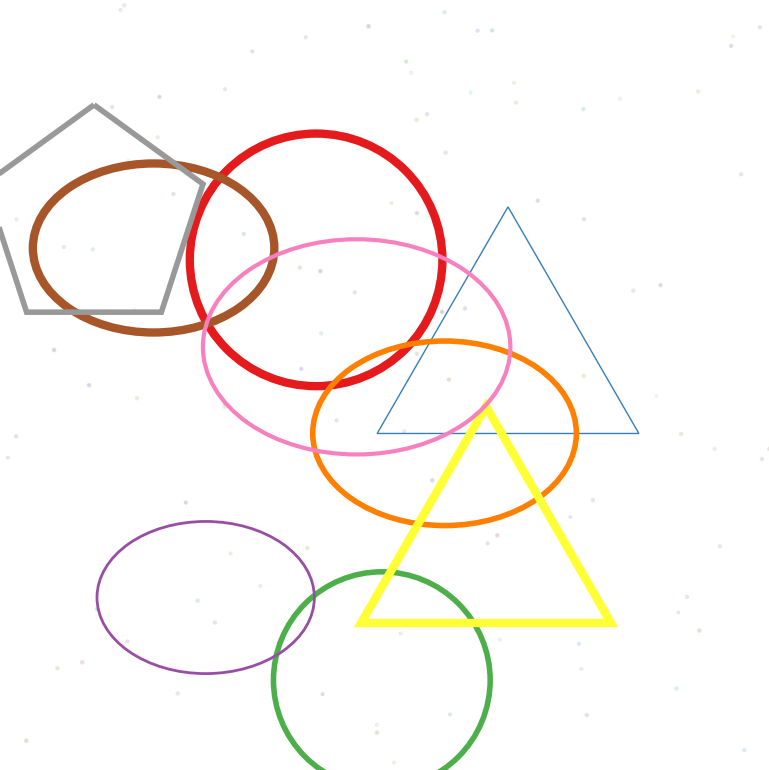[{"shape": "circle", "thickness": 3, "radius": 0.82, "center": [0.411, 0.663]}, {"shape": "triangle", "thickness": 0.5, "radius": 0.98, "center": [0.66, 0.535]}, {"shape": "circle", "thickness": 2, "radius": 0.7, "center": [0.496, 0.117]}, {"shape": "oval", "thickness": 1, "radius": 0.71, "center": [0.267, 0.224]}, {"shape": "oval", "thickness": 2, "radius": 0.86, "center": [0.577, 0.437]}, {"shape": "triangle", "thickness": 3, "radius": 0.94, "center": [0.631, 0.285]}, {"shape": "oval", "thickness": 3, "radius": 0.78, "center": [0.199, 0.678]}, {"shape": "oval", "thickness": 1.5, "radius": 1.0, "center": [0.463, 0.55]}, {"shape": "pentagon", "thickness": 2, "radius": 0.74, "center": [0.122, 0.715]}]